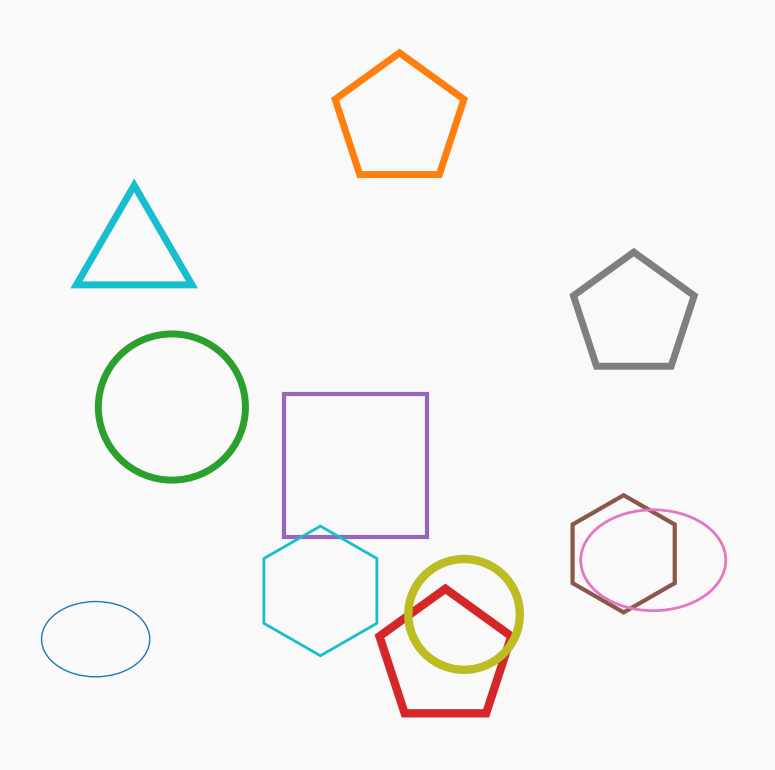[{"shape": "oval", "thickness": 0.5, "radius": 0.35, "center": [0.123, 0.17]}, {"shape": "pentagon", "thickness": 2.5, "radius": 0.44, "center": [0.516, 0.844]}, {"shape": "circle", "thickness": 2.5, "radius": 0.47, "center": [0.222, 0.471]}, {"shape": "pentagon", "thickness": 3, "radius": 0.45, "center": [0.575, 0.146]}, {"shape": "square", "thickness": 1.5, "radius": 0.46, "center": [0.459, 0.396]}, {"shape": "hexagon", "thickness": 1.5, "radius": 0.38, "center": [0.805, 0.281]}, {"shape": "oval", "thickness": 1, "radius": 0.47, "center": [0.843, 0.272]}, {"shape": "pentagon", "thickness": 2.5, "radius": 0.41, "center": [0.818, 0.591]}, {"shape": "circle", "thickness": 3, "radius": 0.36, "center": [0.599, 0.202]}, {"shape": "triangle", "thickness": 2.5, "radius": 0.43, "center": [0.173, 0.673]}, {"shape": "hexagon", "thickness": 1, "radius": 0.42, "center": [0.413, 0.233]}]